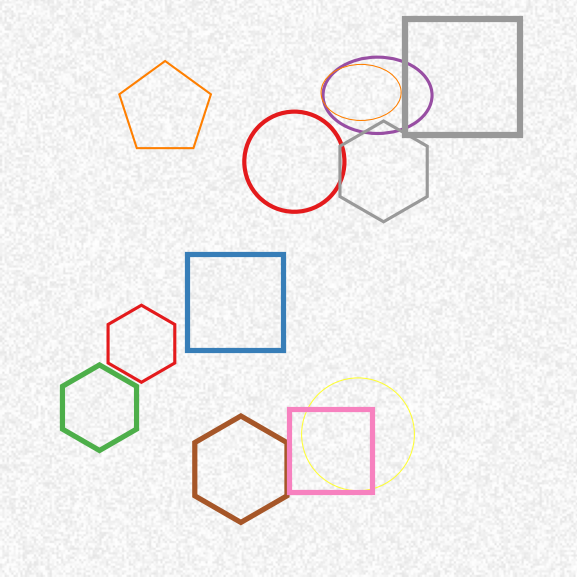[{"shape": "circle", "thickness": 2, "radius": 0.43, "center": [0.51, 0.719]}, {"shape": "hexagon", "thickness": 1.5, "radius": 0.33, "center": [0.245, 0.404]}, {"shape": "square", "thickness": 2.5, "radius": 0.42, "center": [0.407, 0.476]}, {"shape": "hexagon", "thickness": 2.5, "radius": 0.37, "center": [0.172, 0.293]}, {"shape": "oval", "thickness": 1.5, "radius": 0.47, "center": [0.654, 0.834]}, {"shape": "oval", "thickness": 0.5, "radius": 0.35, "center": [0.625, 0.839]}, {"shape": "pentagon", "thickness": 1, "radius": 0.42, "center": [0.286, 0.81]}, {"shape": "circle", "thickness": 0.5, "radius": 0.49, "center": [0.62, 0.247]}, {"shape": "hexagon", "thickness": 2.5, "radius": 0.46, "center": [0.417, 0.187]}, {"shape": "square", "thickness": 2.5, "radius": 0.36, "center": [0.573, 0.219]}, {"shape": "square", "thickness": 3, "radius": 0.5, "center": [0.8, 0.866]}, {"shape": "hexagon", "thickness": 1.5, "radius": 0.44, "center": [0.664, 0.702]}]